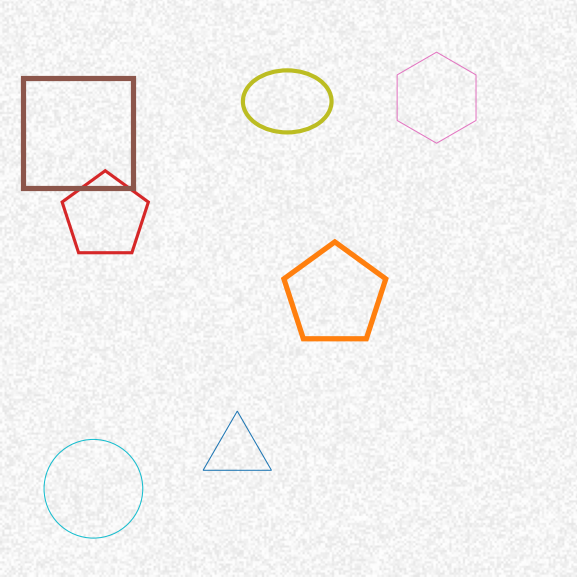[{"shape": "triangle", "thickness": 0.5, "radius": 0.34, "center": [0.411, 0.219]}, {"shape": "pentagon", "thickness": 2.5, "radius": 0.46, "center": [0.58, 0.488]}, {"shape": "pentagon", "thickness": 1.5, "radius": 0.39, "center": [0.182, 0.625]}, {"shape": "square", "thickness": 2.5, "radius": 0.48, "center": [0.134, 0.769]}, {"shape": "hexagon", "thickness": 0.5, "radius": 0.39, "center": [0.756, 0.83]}, {"shape": "oval", "thickness": 2, "radius": 0.38, "center": [0.497, 0.824]}, {"shape": "circle", "thickness": 0.5, "radius": 0.43, "center": [0.162, 0.153]}]